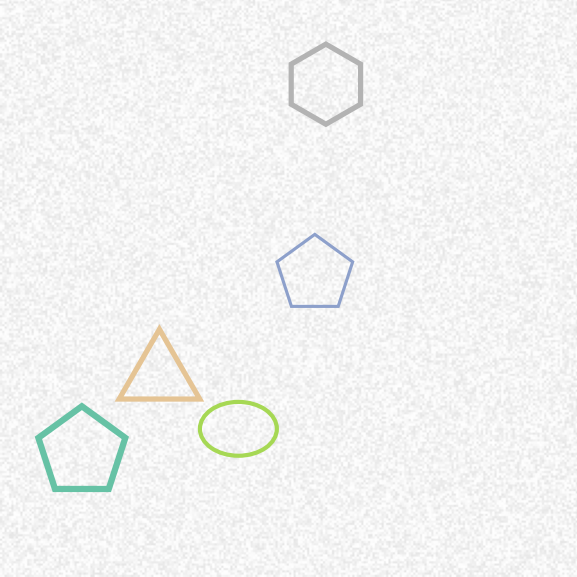[{"shape": "pentagon", "thickness": 3, "radius": 0.4, "center": [0.142, 0.216]}, {"shape": "pentagon", "thickness": 1.5, "radius": 0.34, "center": [0.545, 0.524]}, {"shape": "oval", "thickness": 2, "radius": 0.33, "center": [0.413, 0.257]}, {"shape": "triangle", "thickness": 2.5, "radius": 0.4, "center": [0.276, 0.348]}, {"shape": "hexagon", "thickness": 2.5, "radius": 0.35, "center": [0.564, 0.853]}]